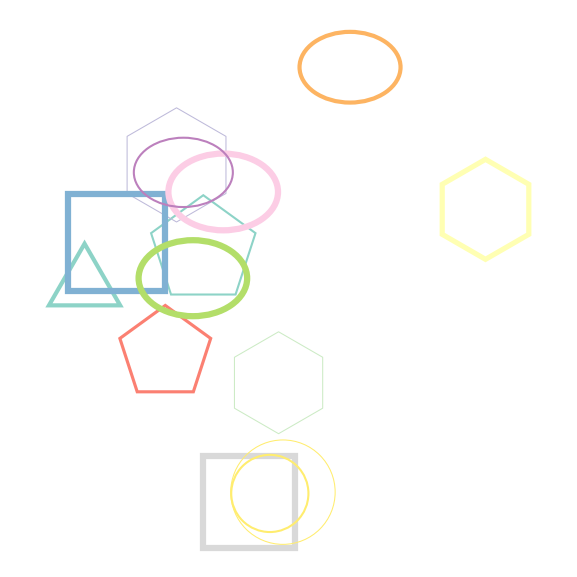[{"shape": "triangle", "thickness": 2, "radius": 0.36, "center": [0.146, 0.506]}, {"shape": "pentagon", "thickness": 1, "radius": 0.48, "center": [0.352, 0.566]}, {"shape": "hexagon", "thickness": 2.5, "radius": 0.43, "center": [0.841, 0.637]}, {"shape": "hexagon", "thickness": 0.5, "radius": 0.49, "center": [0.306, 0.714]}, {"shape": "pentagon", "thickness": 1.5, "radius": 0.41, "center": [0.286, 0.388]}, {"shape": "square", "thickness": 3, "radius": 0.42, "center": [0.202, 0.579]}, {"shape": "oval", "thickness": 2, "radius": 0.44, "center": [0.606, 0.883]}, {"shape": "oval", "thickness": 3, "radius": 0.47, "center": [0.334, 0.517]}, {"shape": "oval", "thickness": 3, "radius": 0.47, "center": [0.387, 0.667]}, {"shape": "square", "thickness": 3, "radius": 0.4, "center": [0.431, 0.13]}, {"shape": "oval", "thickness": 1, "radius": 0.43, "center": [0.317, 0.701]}, {"shape": "hexagon", "thickness": 0.5, "radius": 0.44, "center": [0.482, 0.336]}, {"shape": "circle", "thickness": 0.5, "radius": 0.45, "center": [0.49, 0.147]}, {"shape": "circle", "thickness": 1, "radius": 0.33, "center": [0.467, 0.145]}]